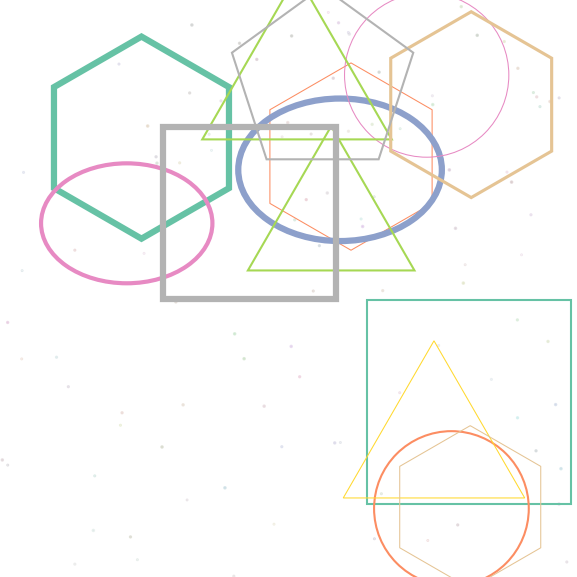[{"shape": "hexagon", "thickness": 3, "radius": 0.87, "center": [0.245, 0.761]}, {"shape": "square", "thickness": 1, "radius": 0.88, "center": [0.812, 0.302]}, {"shape": "circle", "thickness": 1, "radius": 0.67, "center": [0.782, 0.119]}, {"shape": "hexagon", "thickness": 0.5, "radius": 0.81, "center": [0.608, 0.728]}, {"shape": "oval", "thickness": 3, "radius": 0.88, "center": [0.589, 0.705]}, {"shape": "circle", "thickness": 0.5, "radius": 0.71, "center": [0.739, 0.869]}, {"shape": "oval", "thickness": 2, "radius": 0.74, "center": [0.219, 0.612]}, {"shape": "triangle", "thickness": 1, "radius": 0.95, "center": [0.514, 0.852]}, {"shape": "triangle", "thickness": 1, "radius": 0.83, "center": [0.573, 0.614]}, {"shape": "triangle", "thickness": 0.5, "radius": 0.91, "center": [0.751, 0.228]}, {"shape": "hexagon", "thickness": 0.5, "radius": 0.7, "center": [0.814, 0.121]}, {"shape": "hexagon", "thickness": 1.5, "radius": 0.8, "center": [0.816, 0.818]}, {"shape": "pentagon", "thickness": 1, "radius": 0.83, "center": [0.559, 0.857]}, {"shape": "square", "thickness": 3, "radius": 0.75, "center": [0.432, 0.63]}]